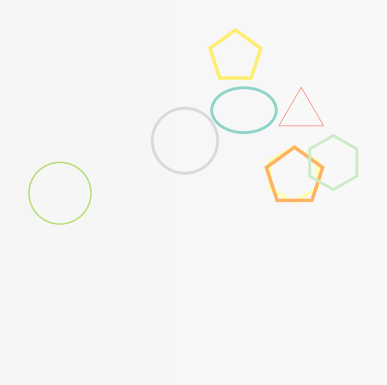[{"shape": "oval", "thickness": 2, "radius": 0.42, "center": [0.63, 0.714]}, {"shape": "hexagon", "thickness": 2.5, "radius": 0.35, "center": [0.758, 0.546]}, {"shape": "triangle", "thickness": 0.5, "radius": 0.33, "center": [0.777, 0.706]}, {"shape": "pentagon", "thickness": 2.5, "radius": 0.38, "center": [0.76, 0.541]}, {"shape": "circle", "thickness": 1, "radius": 0.4, "center": [0.155, 0.498]}, {"shape": "circle", "thickness": 2, "radius": 0.42, "center": [0.477, 0.634]}, {"shape": "hexagon", "thickness": 2, "radius": 0.35, "center": [0.86, 0.578]}, {"shape": "pentagon", "thickness": 2.5, "radius": 0.34, "center": [0.607, 0.853]}]